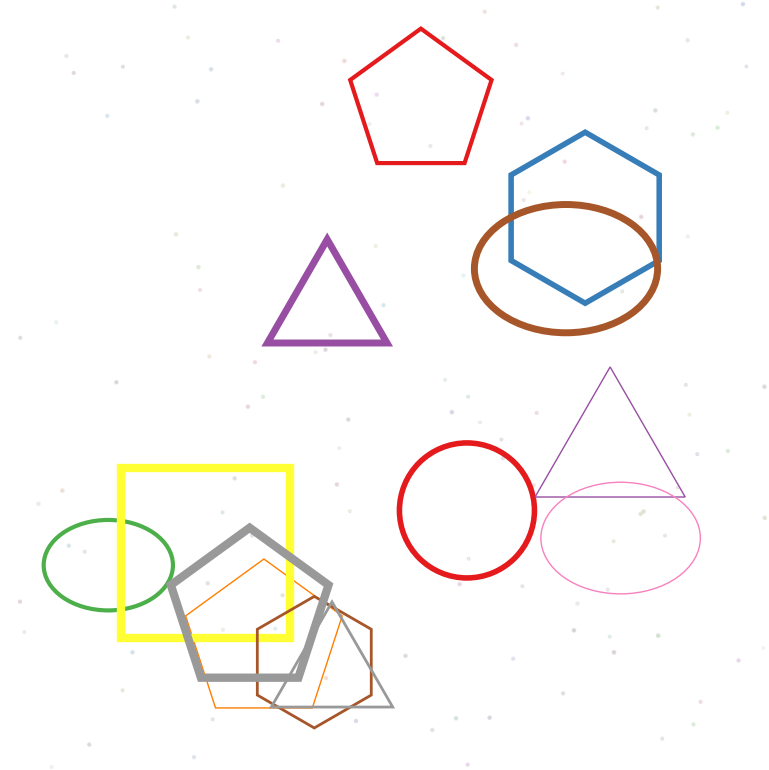[{"shape": "circle", "thickness": 2, "radius": 0.44, "center": [0.606, 0.337]}, {"shape": "pentagon", "thickness": 1.5, "radius": 0.48, "center": [0.547, 0.866]}, {"shape": "hexagon", "thickness": 2, "radius": 0.56, "center": [0.76, 0.717]}, {"shape": "oval", "thickness": 1.5, "radius": 0.42, "center": [0.141, 0.266]}, {"shape": "triangle", "thickness": 2.5, "radius": 0.45, "center": [0.425, 0.599]}, {"shape": "triangle", "thickness": 0.5, "radius": 0.56, "center": [0.792, 0.411]}, {"shape": "pentagon", "thickness": 0.5, "radius": 0.53, "center": [0.343, 0.167]}, {"shape": "square", "thickness": 3, "radius": 0.55, "center": [0.267, 0.282]}, {"shape": "hexagon", "thickness": 1, "radius": 0.43, "center": [0.408, 0.14]}, {"shape": "oval", "thickness": 2.5, "radius": 0.59, "center": [0.735, 0.651]}, {"shape": "oval", "thickness": 0.5, "radius": 0.52, "center": [0.806, 0.301]}, {"shape": "pentagon", "thickness": 3, "radius": 0.54, "center": [0.324, 0.207]}, {"shape": "triangle", "thickness": 1, "radius": 0.46, "center": [0.431, 0.127]}]